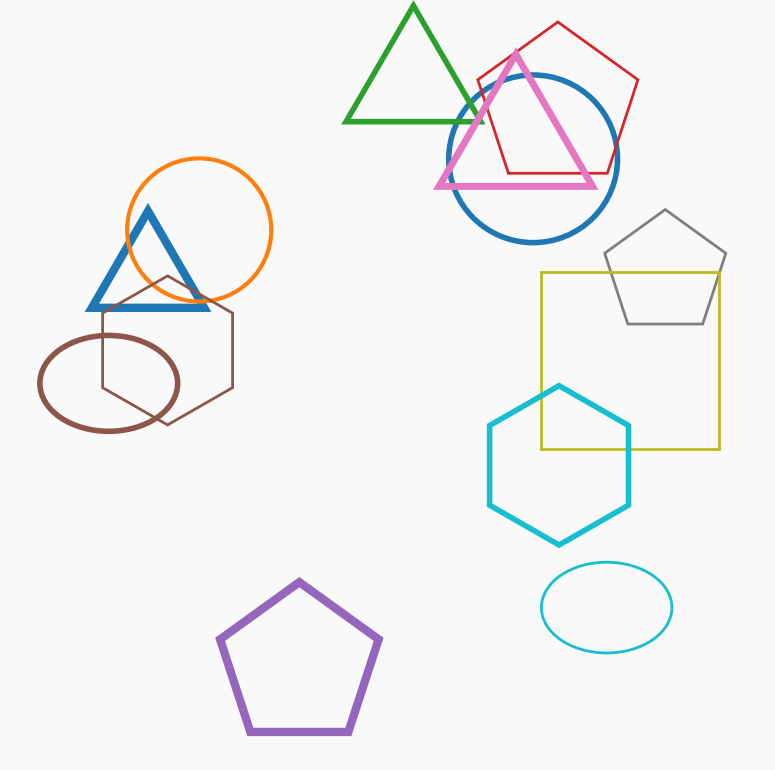[{"shape": "triangle", "thickness": 3, "radius": 0.42, "center": [0.191, 0.642]}, {"shape": "circle", "thickness": 2, "radius": 0.54, "center": [0.688, 0.794]}, {"shape": "circle", "thickness": 1.5, "radius": 0.46, "center": [0.257, 0.701]}, {"shape": "triangle", "thickness": 2, "radius": 0.5, "center": [0.533, 0.892]}, {"shape": "pentagon", "thickness": 1, "radius": 0.54, "center": [0.72, 0.863]}, {"shape": "pentagon", "thickness": 3, "radius": 0.54, "center": [0.386, 0.136]}, {"shape": "oval", "thickness": 2, "radius": 0.44, "center": [0.14, 0.502]}, {"shape": "hexagon", "thickness": 1, "radius": 0.48, "center": [0.216, 0.545]}, {"shape": "triangle", "thickness": 2.5, "radius": 0.57, "center": [0.666, 0.815]}, {"shape": "pentagon", "thickness": 1, "radius": 0.41, "center": [0.858, 0.646]}, {"shape": "square", "thickness": 1, "radius": 0.58, "center": [0.813, 0.532]}, {"shape": "hexagon", "thickness": 2, "radius": 0.52, "center": [0.721, 0.396]}, {"shape": "oval", "thickness": 1, "radius": 0.42, "center": [0.783, 0.211]}]